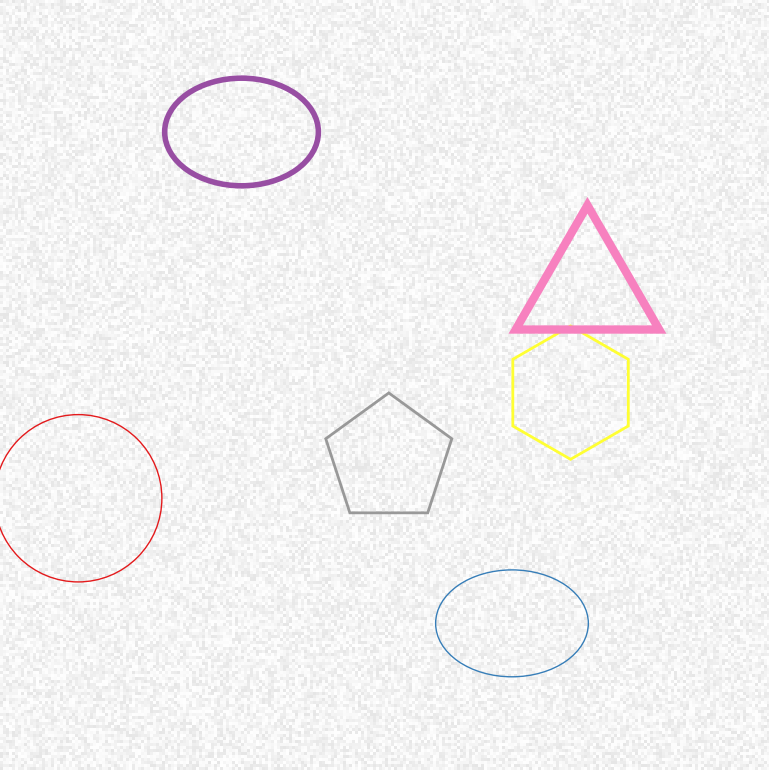[{"shape": "circle", "thickness": 0.5, "radius": 0.54, "center": [0.102, 0.353]}, {"shape": "oval", "thickness": 0.5, "radius": 0.5, "center": [0.665, 0.19]}, {"shape": "oval", "thickness": 2, "radius": 0.5, "center": [0.314, 0.829]}, {"shape": "hexagon", "thickness": 1, "radius": 0.43, "center": [0.741, 0.49]}, {"shape": "triangle", "thickness": 3, "radius": 0.54, "center": [0.763, 0.626]}, {"shape": "pentagon", "thickness": 1, "radius": 0.43, "center": [0.505, 0.404]}]